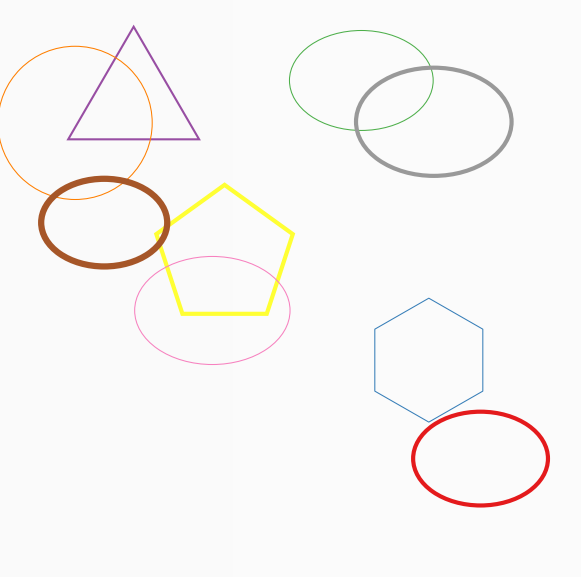[{"shape": "oval", "thickness": 2, "radius": 0.58, "center": [0.827, 0.205]}, {"shape": "hexagon", "thickness": 0.5, "radius": 0.54, "center": [0.738, 0.376]}, {"shape": "oval", "thickness": 0.5, "radius": 0.62, "center": [0.622, 0.86]}, {"shape": "triangle", "thickness": 1, "radius": 0.65, "center": [0.23, 0.823]}, {"shape": "circle", "thickness": 0.5, "radius": 0.66, "center": [0.129, 0.786]}, {"shape": "pentagon", "thickness": 2, "radius": 0.62, "center": [0.386, 0.556]}, {"shape": "oval", "thickness": 3, "radius": 0.54, "center": [0.179, 0.614]}, {"shape": "oval", "thickness": 0.5, "radius": 0.67, "center": [0.365, 0.461]}, {"shape": "oval", "thickness": 2, "radius": 0.67, "center": [0.746, 0.788]}]